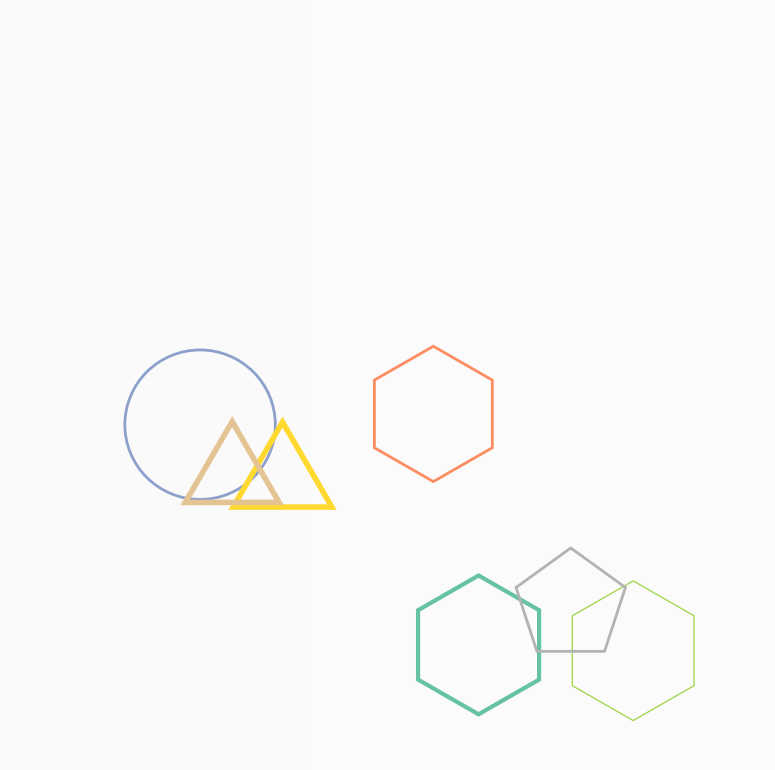[{"shape": "hexagon", "thickness": 1.5, "radius": 0.45, "center": [0.618, 0.162]}, {"shape": "hexagon", "thickness": 1, "radius": 0.44, "center": [0.559, 0.462]}, {"shape": "circle", "thickness": 1, "radius": 0.49, "center": [0.258, 0.448]}, {"shape": "hexagon", "thickness": 0.5, "radius": 0.45, "center": [0.817, 0.155]}, {"shape": "triangle", "thickness": 2, "radius": 0.37, "center": [0.365, 0.378]}, {"shape": "triangle", "thickness": 2, "radius": 0.35, "center": [0.3, 0.383]}, {"shape": "pentagon", "thickness": 1, "radius": 0.37, "center": [0.736, 0.214]}]